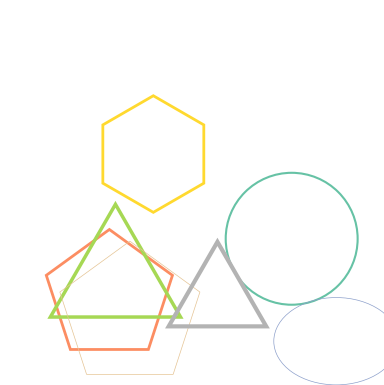[{"shape": "circle", "thickness": 1.5, "radius": 0.86, "center": [0.758, 0.38]}, {"shape": "pentagon", "thickness": 2, "radius": 0.86, "center": [0.284, 0.232]}, {"shape": "oval", "thickness": 0.5, "radius": 0.81, "center": [0.873, 0.114]}, {"shape": "triangle", "thickness": 2.5, "radius": 0.98, "center": [0.3, 0.274]}, {"shape": "hexagon", "thickness": 2, "radius": 0.76, "center": [0.398, 0.6]}, {"shape": "pentagon", "thickness": 0.5, "radius": 0.96, "center": [0.337, 0.182]}, {"shape": "triangle", "thickness": 3, "radius": 0.73, "center": [0.565, 0.225]}]